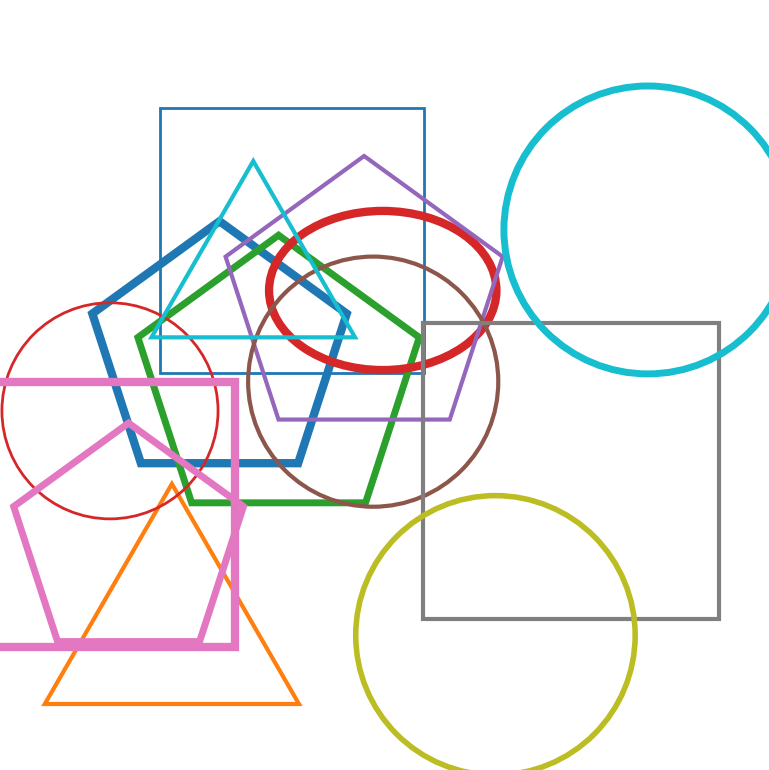[{"shape": "pentagon", "thickness": 3, "radius": 0.87, "center": [0.285, 0.539]}, {"shape": "square", "thickness": 1, "radius": 0.86, "center": [0.379, 0.687]}, {"shape": "triangle", "thickness": 1.5, "radius": 0.95, "center": [0.223, 0.181]}, {"shape": "pentagon", "thickness": 2.5, "radius": 0.96, "center": [0.362, 0.502]}, {"shape": "oval", "thickness": 3, "radius": 0.74, "center": [0.497, 0.623]}, {"shape": "circle", "thickness": 1, "radius": 0.7, "center": [0.143, 0.466]}, {"shape": "pentagon", "thickness": 1.5, "radius": 0.95, "center": [0.473, 0.608]}, {"shape": "circle", "thickness": 1.5, "radius": 0.81, "center": [0.485, 0.504]}, {"shape": "pentagon", "thickness": 2.5, "radius": 0.78, "center": [0.167, 0.294]}, {"shape": "square", "thickness": 3, "radius": 0.86, "center": [0.134, 0.331]}, {"shape": "square", "thickness": 1.5, "radius": 0.96, "center": [0.742, 0.388]}, {"shape": "circle", "thickness": 2, "radius": 0.91, "center": [0.643, 0.175]}, {"shape": "triangle", "thickness": 1.5, "radius": 0.76, "center": [0.329, 0.638]}, {"shape": "circle", "thickness": 2.5, "radius": 0.93, "center": [0.841, 0.701]}]